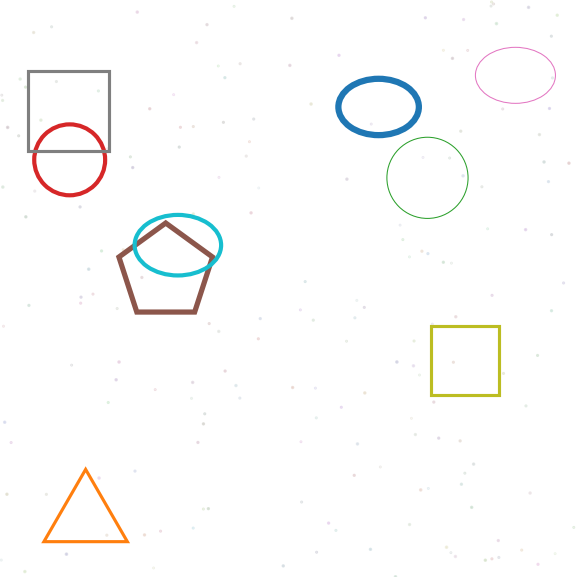[{"shape": "oval", "thickness": 3, "radius": 0.35, "center": [0.656, 0.814]}, {"shape": "triangle", "thickness": 1.5, "radius": 0.42, "center": [0.148, 0.103]}, {"shape": "circle", "thickness": 0.5, "radius": 0.35, "center": [0.74, 0.691]}, {"shape": "circle", "thickness": 2, "radius": 0.31, "center": [0.121, 0.722]}, {"shape": "pentagon", "thickness": 2.5, "radius": 0.43, "center": [0.287, 0.528]}, {"shape": "oval", "thickness": 0.5, "radius": 0.35, "center": [0.893, 0.869]}, {"shape": "square", "thickness": 1.5, "radius": 0.35, "center": [0.119, 0.806]}, {"shape": "square", "thickness": 1.5, "radius": 0.3, "center": [0.805, 0.374]}, {"shape": "oval", "thickness": 2, "radius": 0.37, "center": [0.308, 0.575]}]